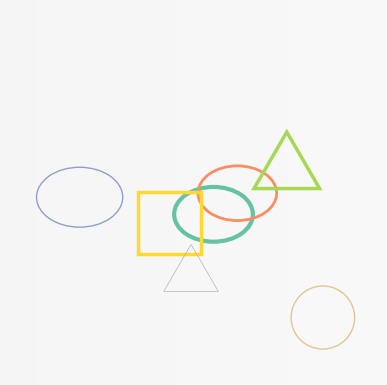[{"shape": "oval", "thickness": 3, "radius": 0.51, "center": [0.551, 0.443]}, {"shape": "oval", "thickness": 2, "radius": 0.51, "center": [0.612, 0.498]}, {"shape": "oval", "thickness": 1, "radius": 0.56, "center": [0.205, 0.488]}, {"shape": "triangle", "thickness": 2.5, "radius": 0.49, "center": [0.74, 0.559]}, {"shape": "square", "thickness": 2.5, "radius": 0.41, "center": [0.438, 0.421]}, {"shape": "circle", "thickness": 1, "radius": 0.41, "center": [0.833, 0.175]}, {"shape": "triangle", "thickness": 0.5, "radius": 0.41, "center": [0.493, 0.284]}]